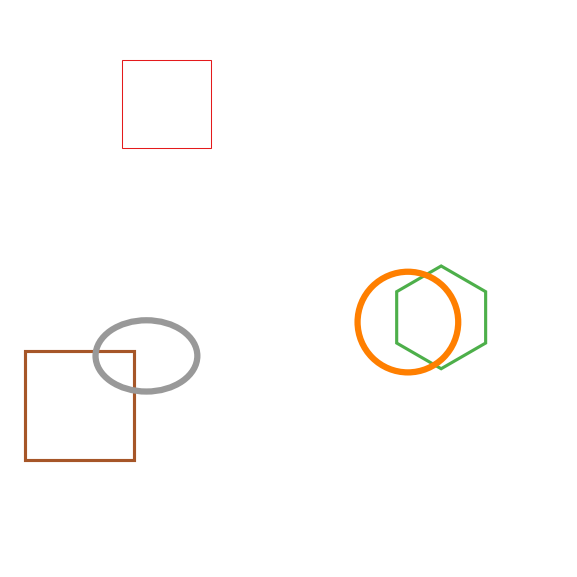[{"shape": "square", "thickness": 0.5, "radius": 0.38, "center": [0.288, 0.818]}, {"shape": "hexagon", "thickness": 1.5, "radius": 0.44, "center": [0.764, 0.45]}, {"shape": "circle", "thickness": 3, "radius": 0.44, "center": [0.706, 0.441]}, {"shape": "square", "thickness": 1.5, "radius": 0.47, "center": [0.137, 0.297]}, {"shape": "oval", "thickness": 3, "radius": 0.44, "center": [0.254, 0.383]}]